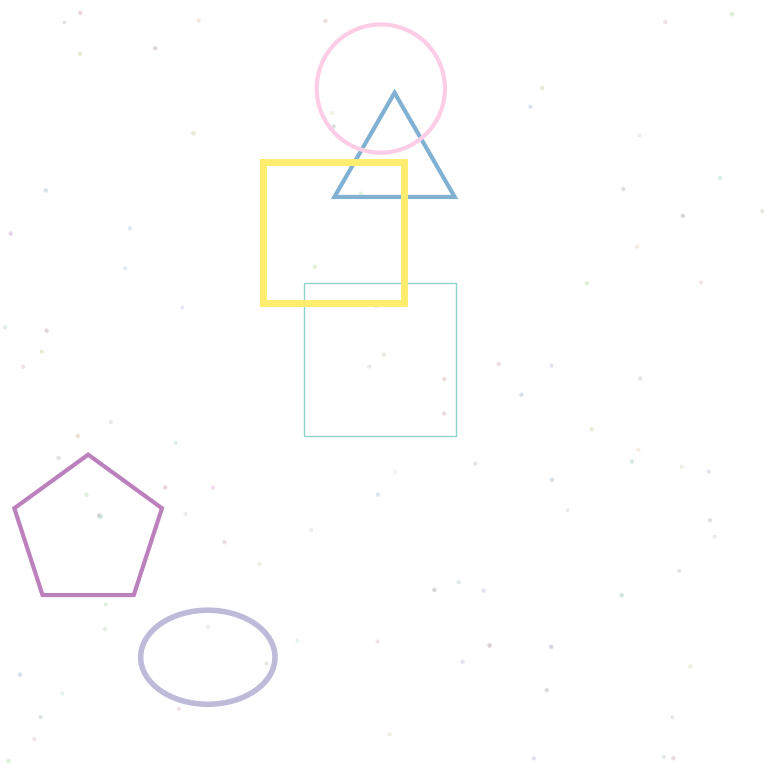[{"shape": "square", "thickness": 0.5, "radius": 0.49, "center": [0.494, 0.533]}, {"shape": "oval", "thickness": 2, "radius": 0.44, "center": [0.27, 0.146]}, {"shape": "triangle", "thickness": 1.5, "radius": 0.45, "center": [0.512, 0.789]}, {"shape": "circle", "thickness": 1.5, "radius": 0.42, "center": [0.495, 0.885]}, {"shape": "pentagon", "thickness": 1.5, "radius": 0.5, "center": [0.114, 0.309]}, {"shape": "square", "thickness": 2.5, "radius": 0.46, "center": [0.433, 0.698]}]